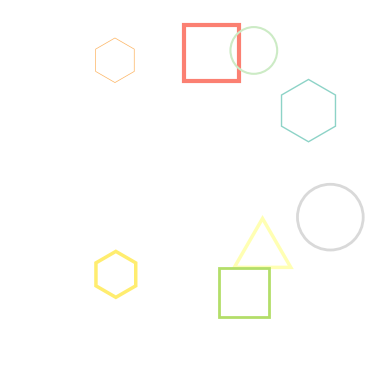[{"shape": "hexagon", "thickness": 1, "radius": 0.4, "center": [0.801, 0.713]}, {"shape": "triangle", "thickness": 2.5, "radius": 0.42, "center": [0.682, 0.348]}, {"shape": "square", "thickness": 3, "radius": 0.36, "center": [0.549, 0.862]}, {"shape": "hexagon", "thickness": 0.5, "radius": 0.29, "center": [0.299, 0.843]}, {"shape": "square", "thickness": 2, "radius": 0.32, "center": [0.634, 0.241]}, {"shape": "circle", "thickness": 2, "radius": 0.43, "center": [0.858, 0.436]}, {"shape": "circle", "thickness": 1.5, "radius": 0.3, "center": [0.659, 0.869]}, {"shape": "hexagon", "thickness": 2.5, "radius": 0.3, "center": [0.301, 0.287]}]